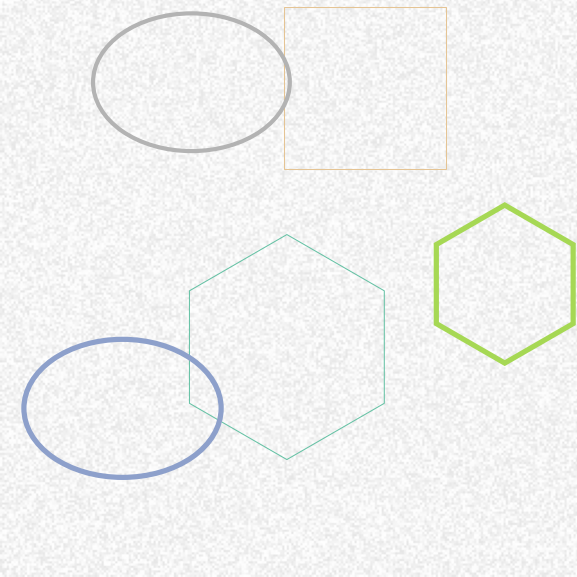[{"shape": "hexagon", "thickness": 0.5, "radius": 0.97, "center": [0.497, 0.398]}, {"shape": "oval", "thickness": 2.5, "radius": 0.85, "center": [0.212, 0.292]}, {"shape": "hexagon", "thickness": 2.5, "radius": 0.68, "center": [0.874, 0.507]}, {"shape": "square", "thickness": 0.5, "radius": 0.7, "center": [0.632, 0.847]}, {"shape": "oval", "thickness": 2, "radius": 0.85, "center": [0.331, 0.857]}]